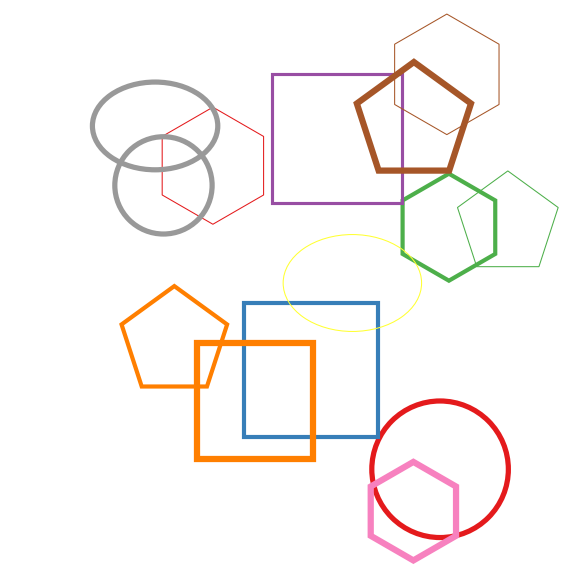[{"shape": "hexagon", "thickness": 0.5, "radius": 0.51, "center": [0.369, 0.712]}, {"shape": "circle", "thickness": 2.5, "radius": 0.59, "center": [0.762, 0.187]}, {"shape": "square", "thickness": 2, "radius": 0.58, "center": [0.538, 0.359]}, {"shape": "hexagon", "thickness": 2, "radius": 0.46, "center": [0.777, 0.606]}, {"shape": "pentagon", "thickness": 0.5, "radius": 0.46, "center": [0.879, 0.612]}, {"shape": "square", "thickness": 1.5, "radius": 0.56, "center": [0.584, 0.76]}, {"shape": "pentagon", "thickness": 2, "radius": 0.48, "center": [0.302, 0.408]}, {"shape": "square", "thickness": 3, "radius": 0.5, "center": [0.441, 0.305]}, {"shape": "oval", "thickness": 0.5, "radius": 0.6, "center": [0.61, 0.509]}, {"shape": "hexagon", "thickness": 0.5, "radius": 0.52, "center": [0.774, 0.87]}, {"shape": "pentagon", "thickness": 3, "radius": 0.52, "center": [0.717, 0.788]}, {"shape": "hexagon", "thickness": 3, "radius": 0.43, "center": [0.716, 0.114]}, {"shape": "circle", "thickness": 2.5, "radius": 0.42, "center": [0.283, 0.678]}, {"shape": "oval", "thickness": 2.5, "radius": 0.54, "center": [0.269, 0.781]}]